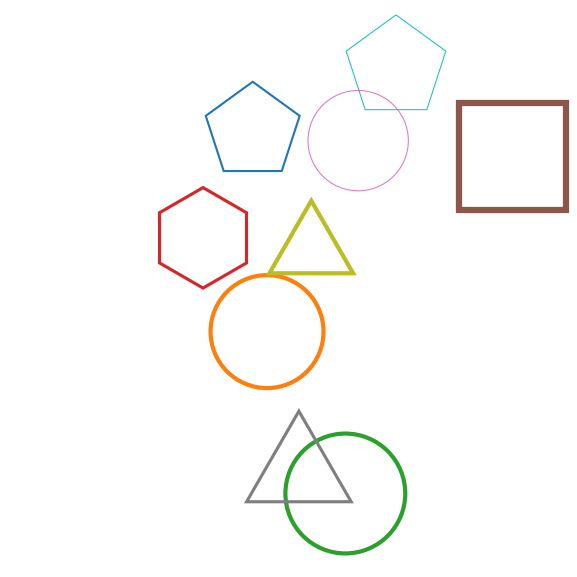[{"shape": "pentagon", "thickness": 1, "radius": 0.43, "center": [0.438, 0.772]}, {"shape": "circle", "thickness": 2, "radius": 0.49, "center": [0.462, 0.425]}, {"shape": "circle", "thickness": 2, "radius": 0.52, "center": [0.598, 0.145]}, {"shape": "hexagon", "thickness": 1.5, "radius": 0.43, "center": [0.352, 0.587]}, {"shape": "square", "thickness": 3, "radius": 0.46, "center": [0.887, 0.728]}, {"shape": "circle", "thickness": 0.5, "radius": 0.43, "center": [0.62, 0.756]}, {"shape": "triangle", "thickness": 1.5, "radius": 0.52, "center": [0.518, 0.183]}, {"shape": "triangle", "thickness": 2, "radius": 0.42, "center": [0.539, 0.568]}, {"shape": "pentagon", "thickness": 0.5, "radius": 0.45, "center": [0.686, 0.883]}]